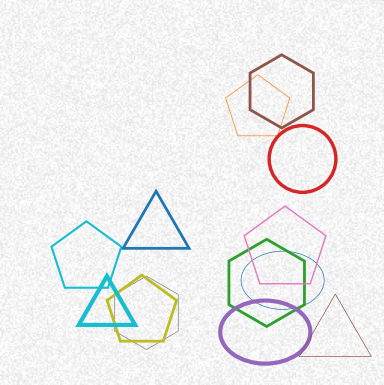[{"shape": "triangle", "thickness": 2, "radius": 0.5, "center": [0.405, 0.405]}, {"shape": "oval", "thickness": 0.5, "radius": 0.54, "center": [0.734, 0.272]}, {"shape": "pentagon", "thickness": 0.5, "radius": 0.44, "center": [0.669, 0.718]}, {"shape": "hexagon", "thickness": 2, "radius": 0.57, "center": [0.693, 0.265]}, {"shape": "circle", "thickness": 2.5, "radius": 0.43, "center": [0.786, 0.587]}, {"shape": "oval", "thickness": 3, "radius": 0.59, "center": [0.689, 0.137]}, {"shape": "triangle", "thickness": 0.5, "radius": 0.54, "center": [0.871, 0.128]}, {"shape": "hexagon", "thickness": 2, "radius": 0.48, "center": [0.732, 0.763]}, {"shape": "pentagon", "thickness": 1, "radius": 0.56, "center": [0.74, 0.353]}, {"shape": "hexagon", "thickness": 0.5, "radius": 0.48, "center": [0.38, 0.188]}, {"shape": "pentagon", "thickness": 2, "radius": 0.47, "center": [0.368, 0.191]}, {"shape": "triangle", "thickness": 3, "radius": 0.42, "center": [0.278, 0.198]}, {"shape": "pentagon", "thickness": 1.5, "radius": 0.48, "center": [0.224, 0.33]}]